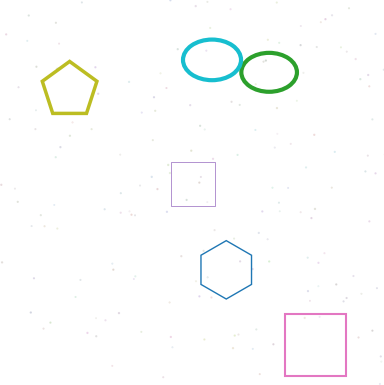[{"shape": "hexagon", "thickness": 1, "radius": 0.38, "center": [0.588, 0.299]}, {"shape": "oval", "thickness": 3, "radius": 0.36, "center": [0.699, 0.812]}, {"shape": "square", "thickness": 0.5, "radius": 0.29, "center": [0.5, 0.522]}, {"shape": "square", "thickness": 1.5, "radius": 0.4, "center": [0.82, 0.104]}, {"shape": "pentagon", "thickness": 2.5, "radius": 0.37, "center": [0.181, 0.766]}, {"shape": "oval", "thickness": 3, "radius": 0.38, "center": [0.551, 0.844]}]